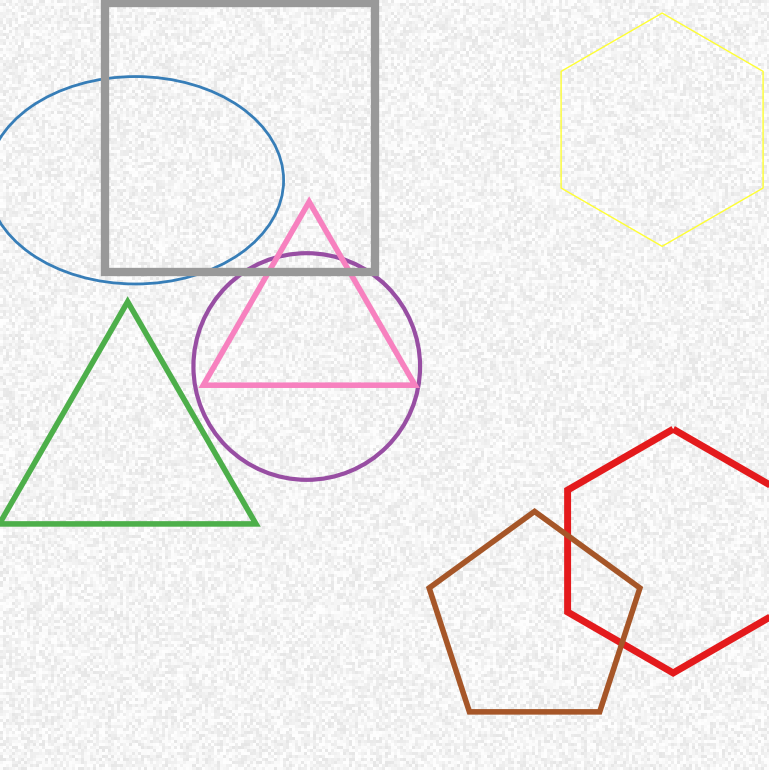[{"shape": "hexagon", "thickness": 2.5, "radius": 0.79, "center": [0.874, 0.284]}, {"shape": "oval", "thickness": 1, "radius": 0.96, "center": [0.176, 0.766]}, {"shape": "triangle", "thickness": 2, "radius": 0.96, "center": [0.166, 0.416]}, {"shape": "circle", "thickness": 1.5, "radius": 0.74, "center": [0.398, 0.524]}, {"shape": "hexagon", "thickness": 0.5, "radius": 0.76, "center": [0.86, 0.832]}, {"shape": "pentagon", "thickness": 2, "radius": 0.72, "center": [0.694, 0.192]}, {"shape": "triangle", "thickness": 2, "radius": 0.79, "center": [0.402, 0.579]}, {"shape": "square", "thickness": 3, "radius": 0.87, "center": [0.312, 0.822]}]